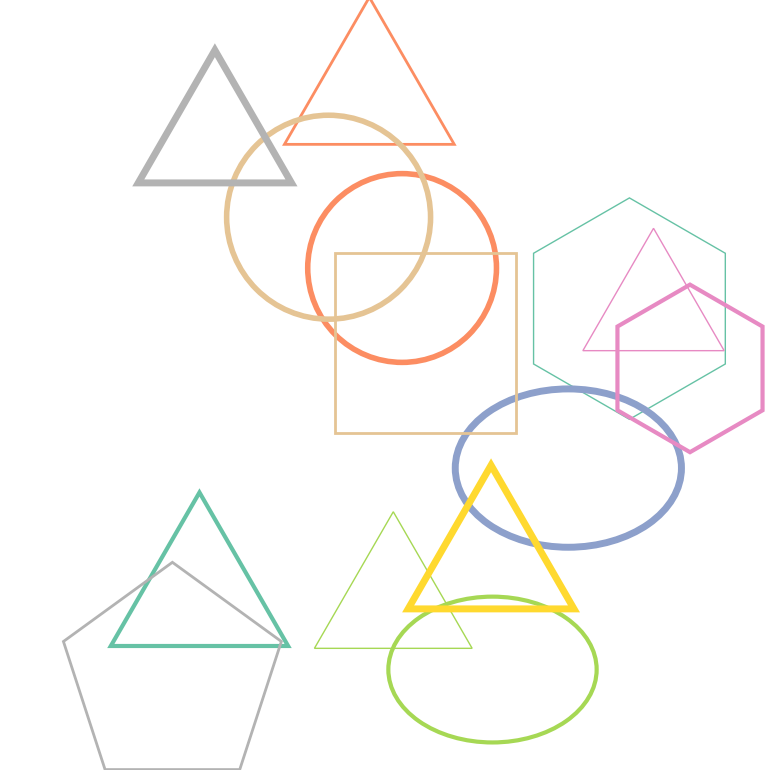[{"shape": "hexagon", "thickness": 0.5, "radius": 0.72, "center": [0.817, 0.599]}, {"shape": "triangle", "thickness": 1.5, "radius": 0.66, "center": [0.259, 0.228]}, {"shape": "triangle", "thickness": 1, "radius": 0.64, "center": [0.48, 0.876]}, {"shape": "circle", "thickness": 2, "radius": 0.61, "center": [0.522, 0.652]}, {"shape": "oval", "thickness": 2.5, "radius": 0.73, "center": [0.738, 0.392]}, {"shape": "hexagon", "thickness": 1.5, "radius": 0.54, "center": [0.896, 0.522]}, {"shape": "triangle", "thickness": 0.5, "radius": 0.53, "center": [0.849, 0.598]}, {"shape": "triangle", "thickness": 0.5, "radius": 0.59, "center": [0.511, 0.217]}, {"shape": "oval", "thickness": 1.5, "radius": 0.68, "center": [0.64, 0.13]}, {"shape": "triangle", "thickness": 2.5, "radius": 0.62, "center": [0.638, 0.271]}, {"shape": "square", "thickness": 1, "radius": 0.59, "center": [0.552, 0.555]}, {"shape": "circle", "thickness": 2, "radius": 0.66, "center": [0.427, 0.718]}, {"shape": "pentagon", "thickness": 1, "radius": 0.74, "center": [0.224, 0.121]}, {"shape": "triangle", "thickness": 2.5, "radius": 0.57, "center": [0.279, 0.82]}]